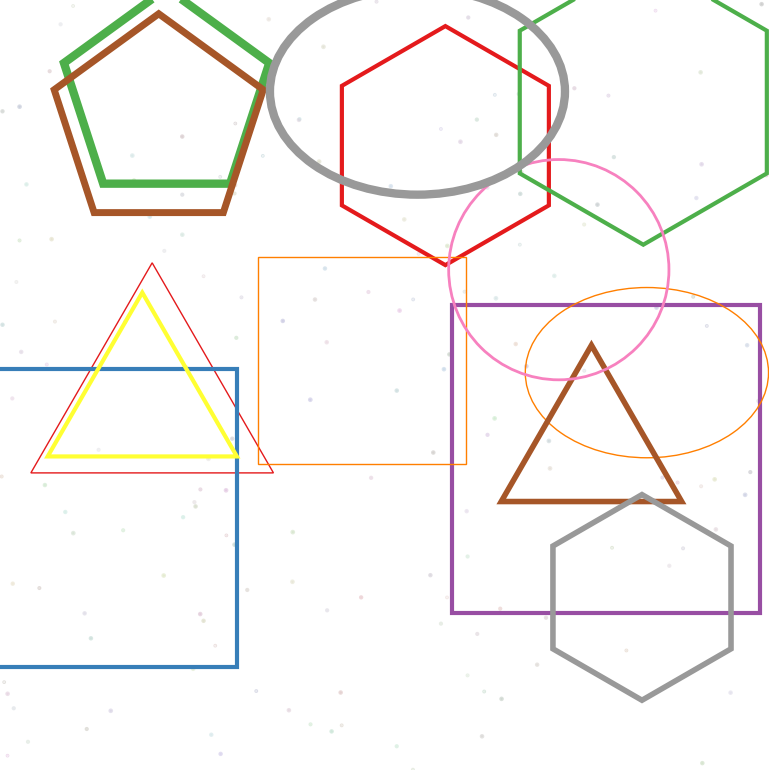[{"shape": "hexagon", "thickness": 1.5, "radius": 0.78, "center": [0.578, 0.811]}, {"shape": "triangle", "thickness": 0.5, "radius": 0.91, "center": [0.198, 0.477]}, {"shape": "square", "thickness": 1.5, "radius": 0.97, "center": [0.114, 0.327]}, {"shape": "hexagon", "thickness": 1.5, "radius": 0.93, "center": [0.835, 0.867]}, {"shape": "pentagon", "thickness": 3, "radius": 0.7, "center": [0.216, 0.875]}, {"shape": "square", "thickness": 1.5, "radius": 1.0, "center": [0.787, 0.404]}, {"shape": "oval", "thickness": 0.5, "radius": 0.79, "center": [0.84, 0.516]}, {"shape": "square", "thickness": 0.5, "radius": 0.67, "center": [0.471, 0.532]}, {"shape": "triangle", "thickness": 1.5, "radius": 0.71, "center": [0.185, 0.478]}, {"shape": "triangle", "thickness": 2, "radius": 0.68, "center": [0.768, 0.416]}, {"shape": "pentagon", "thickness": 2.5, "radius": 0.71, "center": [0.206, 0.839]}, {"shape": "circle", "thickness": 1, "radius": 0.72, "center": [0.726, 0.65]}, {"shape": "hexagon", "thickness": 2, "radius": 0.67, "center": [0.834, 0.224]}, {"shape": "oval", "thickness": 3, "radius": 0.96, "center": [0.542, 0.881]}]